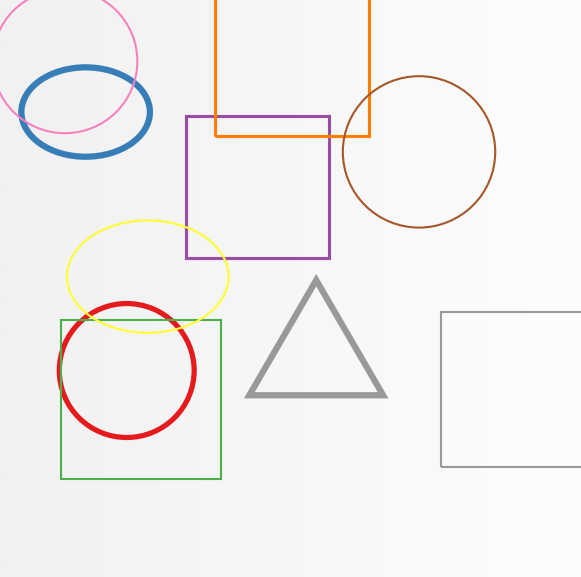[{"shape": "circle", "thickness": 2.5, "radius": 0.58, "center": [0.218, 0.358]}, {"shape": "oval", "thickness": 3, "radius": 0.55, "center": [0.147, 0.805]}, {"shape": "square", "thickness": 1, "radius": 0.69, "center": [0.242, 0.307]}, {"shape": "square", "thickness": 1.5, "radius": 0.61, "center": [0.443, 0.675]}, {"shape": "square", "thickness": 1.5, "radius": 0.66, "center": [0.503, 0.896]}, {"shape": "oval", "thickness": 1, "radius": 0.7, "center": [0.254, 0.52]}, {"shape": "circle", "thickness": 1, "radius": 0.66, "center": [0.721, 0.736]}, {"shape": "circle", "thickness": 1, "radius": 0.62, "center": [0.112, 0.893]}, {"shape": "square", "thickness": 1, "radius": 0.67, "center": [0.894, 0.325]}, {"shape": "triangle", "thickness": 3, "radius": 0.66, "center": [0.544, 0.381]}]